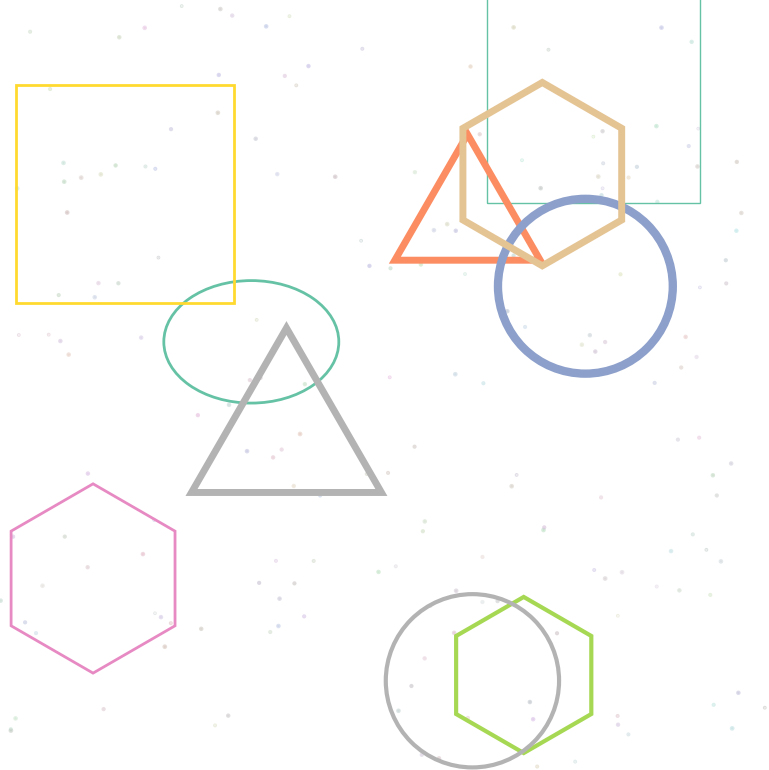[{"shape": "oval", "thickness": 1, "radius": 0.57, "center": [0.326, 0.556]}, {"shape": "square", "thickness": 0.5, "radius": 0.69, "center": [0.771, 0.874]}, {"shape": "triangle", "thickness": 2.5, "radius": 0.54, "center": [0.607, 0.717]}, {"shape": "circle", "thickness": 3, "radius": 0.57, "center": [0.76, 0.628]}, {"shape": "hexagon", "thickness": 1, "radius": 0.61, "center": [0.121, 0.249]}, {"shape": "hexagon", "thickness": 1.5, "radius": 0.51, "center": [0.68, 0.123]}, {"shape": "square", "thickness": 1, "radius": 0.71, "center": [0.163, 0.749]}, {"shape": "hexagon", "thickness": 2.5, "radius": 0.6, "center": [0.704, 0.774]}, {"shape": "triangle", "thickness": 2.5, "radius": 0.71, "center": [0.372, 0.432]}, {"shape": "circle", "thickness": 1.5, "radius": 0.56, "center": [0.614, 0.116]}]